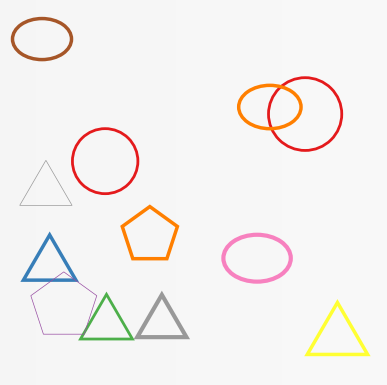[{"shape": "circle", "thickness": 2, "radius": 0.47, "center": [0.787, 0.704]}, {"shape": "circle", "thickness": 2, "radius": 0.42, "center": [0.271, 0.581]}, {"shape": "triangle", "thickness": 2.5, "radius": 0.39, "center": [0.128, 0.312]}, {"shape": "triangle", "thickness": 2, "radius": 0.39, "center": [0.275, 0.158]}, {"shape": "pentagon", "thickness": 0.5, "radius": 0.45, "center": [0.165, 0.204]}, {"shape": "pentagon", "thickness": 2.5, "radius": 0.37, "center": [0.387, 0.389]}, {"shape": "oval", "thickness": 2.5, "radius": 0.4, "center": [0.696, 0.722]}, {"shape": "triangle", "thickness": 2.5, "radius": 0.45, "center": [0.871, 0.124]}, {"shape": "oval", "thickness": 2.5, "radius": 0.38, "center": [0.108, 0.899]}, {"shape": "oval", "thickness": 3, "radius": 0.43, "center": [0.663, 0.329]}, {"shape": "triangle", "thickness": 3, "radius": 0.37, "center": [0.418, 0.161]}, {"shape": "triangle", "thickness": 0.5, "radius": 0.39, "center": [0.118, 0.506]}]